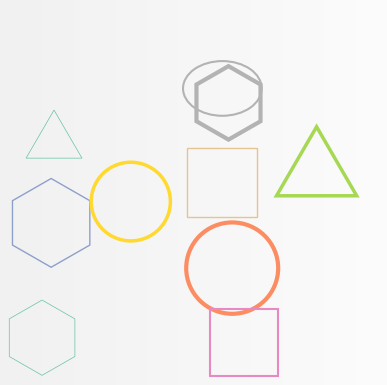[{"shape": "hexagon", "thickness": 0.5, "radius": 0.49, "center": [0.109, 0.123]}, {"shape": "triangle", "thickness": 0.5, "radius": 0.42, "center": [0.139, 0.631]}, {"shape": "circle", "thickness": 3, "radius": 0.59, "center": [0.599, 0.304]}, {"shape": "hexagon", "thickness": 1, "radius": 0.58, "center": [0.132, 0.421]}, {"shape": "square", "thickness": 1.5, "radius": 0.44, "center": [0.63, 0.11]}, {"shape": "triangle", "thickness": 2.5, "radius": 0.6, "center": [0.817, 0.551]}, {"shape": "circle", "thickness": 2.5, "radius": 0.51, "center": [0.338, 0.476]}, {"shape": "square", "thickness": 1, "radius": 0.45, "center": [0.572, 0.525]}, {"shape": "hexagon", "thickness": 3, "radius": 0.48, "center": [0.59, 0.733]}, {"shape": "oval", "thickness": 1.5, "radius": 0.51, "center": [0.574, 0.77]}]